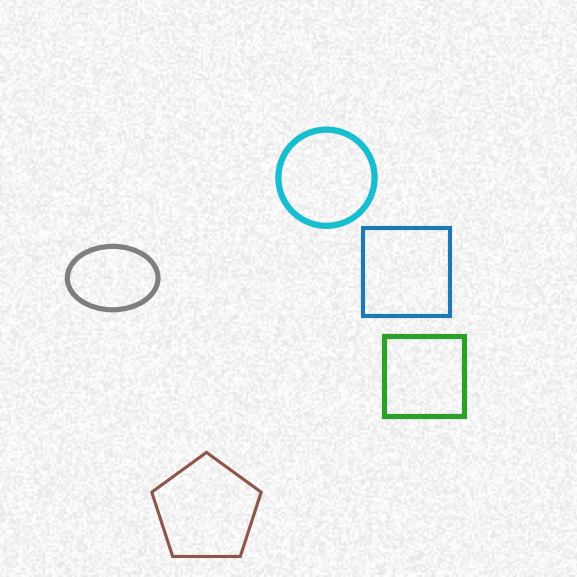[{"shape": "square", "thickness": 2, "radius": 0.38, "center": [0.704, 0.528]}, {"shape": "square", "thickness": 2.5, "radius": 0.35, "center": [0.735, 0.349]}, {"shape": "pentagon", "thickness": 1.5, "radius": 0.5, "center": [0.358, 0.116]}, {"shape": "oval", "thickness": 2.5, "radius": 0.39, "center": [0.195, 0.518]}, {"shape": "circle", "thickness": 3, "radius": 0.42, "center": [0.565, 0.691]}]